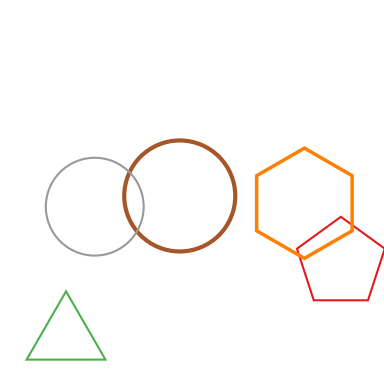[{"shape": "pentagon", "thickness": 1.5, "radius": 0.6, "center": [0.885, 0.317]}, {"shape": "triangle", "thickness": 1.5, "radius": 0.59, "center": [0.172, 0.125]}, {"shape": "hexagon", "thickness": 2.5, "radius": 0.72, "center": [0.791, 0.472]}, {"shape": "circle", "thickness": 3, "radius": 0.72, "center": [0.467, 0.491]}, {"shape": "circle", "thickness": 1.5, "radius": 0.64, "center": [0.246, 0.463]}]